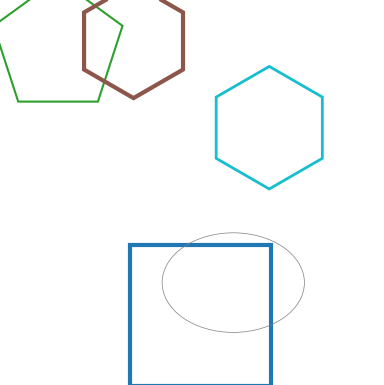[{"shape": "square", "thickness": 3, "radius": 0.91, "center": [0.521, 0.181]}, {"shape": "pentagon", "thickness": 1.5, "radius": 0.88, "center": [0.151, 0.879]}, {"shape": "hexagon", "thickness": 3, "radius": 0.74, "center": [0.347, 0.894]}, {"shape": "oval", "thickness": 0.5, "radius": 0.92, "center": [0.606, 0.266]}, {"shape": "hexagon", "thickness": 2, "radius": 0.8, "center": [0.699, 0.668]}]